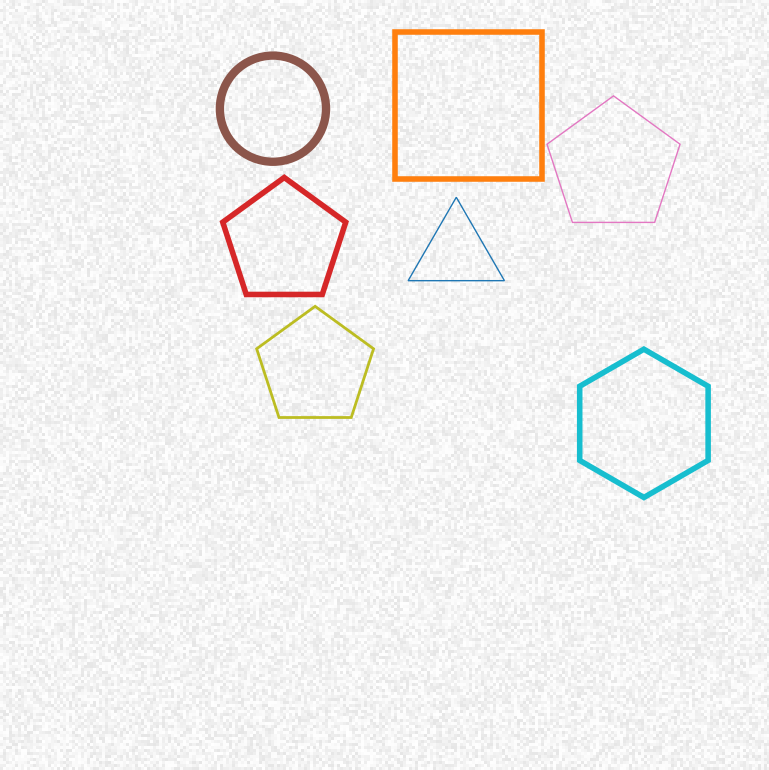[{"shape": "triangle", "thickness": 0.5, "radius": 0.36, "center": [0.593, 0.672]}, {"shape": "square", "thickness": 2, "radius": 0.48, "center": [0.608, 0.863]}, {"shape": "pentagon", "thickness": 2, "radius": 0.42, "center": [0.369, 0.686]}, {"shape": "circle", "thickness": 3, "radius": 0.34, "center": [0.354, 0.859]}, {"shape": "pentagon", "thickness": 0.5, "radius": 0.45, "center": [0.797, 0.785]}, {"shape": "pentagon", "thickness": 1, "radius": 0.4, "center": [0.409, 0.522]}, {"shape": "hexagon", "thickness": 2, "radius": 0.48, "center": [0.836, 0.45]}]